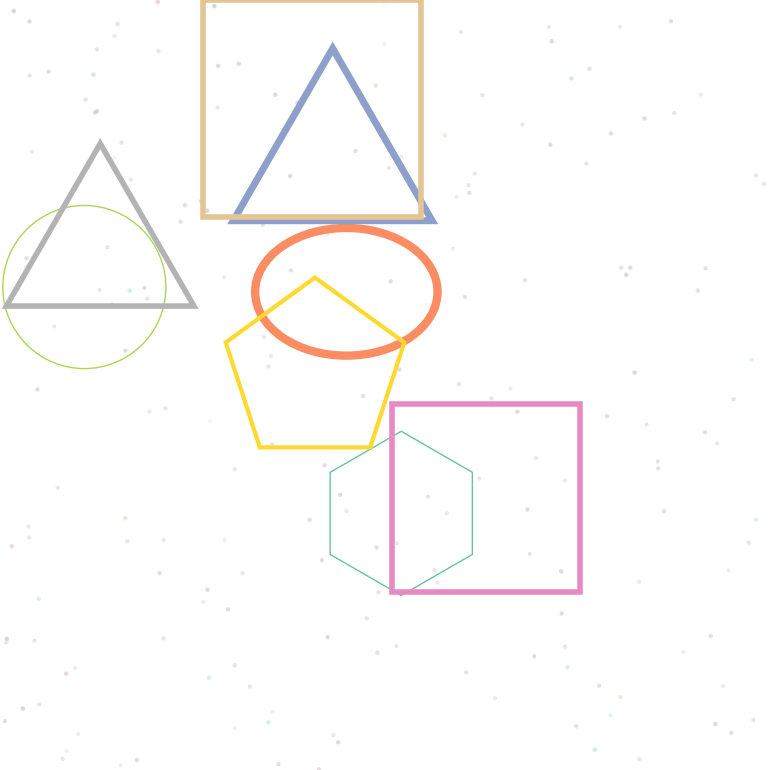[{"shape": "hexagon", "thickness": 0.5, "radius": 0.53, "center": [0.521, 0.333]}, {"shape": "oval", "thickness": 3, "radius": 0.59, "center": [0.45, 0.621]}, {"shape": "triangle", "thickness": 2.5, "radius": 0.75, "center": [0.432, 0.788]}, {"shape": "square", "thickness": 2, "radius": 0.61, "center": [0.631, 0.354]}, {"shape": "circle", "thickness": 0.5, "radius": 0.53, "center": [0.11, 0.627]}, {"shape": "pentagon", "thickness": 1.5, "radius": 0.61, "center": [0.409, 0.518]}, {"shape": "square", "thickness": 2, "radius": 0.71, "center": [0.405, 0.86]}, {"shape": "triangle", "thickness": 2, "radius": 0.7, "center": [0.13, 0.673]}]